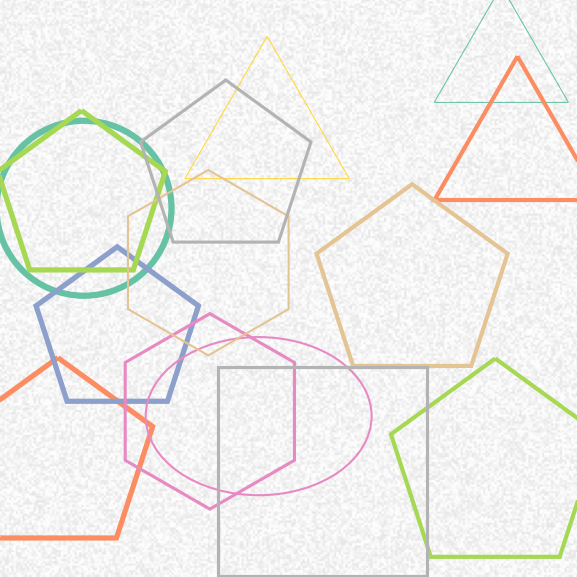[{"shape": "circle", "thickness": 3, "radius": 0.76, "center": [0.145, 0.639]}, {"shape": "triangle", "thickness": 0.5, "radius": 0.67, "center": [0.868, 0.889]}, {"shape": "triangle", "thickness": 2, "radius": 0.83, "center": [0.896, 0.736]}, {"shape": "pentagon", "thickness": 2.5, "radius": 0.86, "center": [0.1, 0.207]}, {"shape": "pentagon", "thickness": 2.5, "radius": 0.74, "center": [0.203, 0.424]}, {"shape": "hexagon", "thickness": 1.5, "radius": 0.85, "center": [0.363, 0.287]}, {"shape": "oval", "thickness": 1, "radius": 0.98, "center": [0.448, 0.279]}, {"shape": "pentagon", "thickness": 2.5, "radius": 0.76, "center": [0.141, 0.655]}, {"shape": "pentagon", "thickness": 2, "radius": 0.95, "center": [0.858, 0.189]}, {"shape": "triangle", "thickness": 0.5, "radius": 0.82, "center": [0.462, 0.772]}, {"shape": "hexagon", "thickness": 1, "radius": 0.8, "center": [0.361, 0.544]}, {"shape": "pentagon", "thickness": 2, "radius": 0.87, "center": [0.714, 0.506]}, {"shape": "square", "thickness": 1.5, "radius": 0.91, "center": [0.559, 0.182]}, {"shape": "pentagon", "thickness": 1.5, "radius": 0.78, "center": [0.391, 0.705]}]